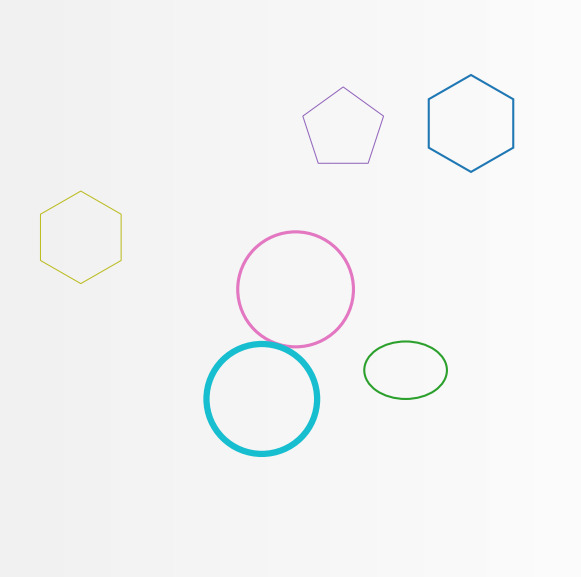[{"shape": "hexagon", "thickness": 1, "radius": 0.42, "center": [0.81, 0.785]}, {"shape": "oval", "thickness": 1, "radius": 0.36, "center": [0.698, 0.358]}, {"shape": "pentagon", "thickness": 0.5, "radius": 0.37, "center": [0.59, 0.775]}, {"shape": "circle", "thickness": 1.5, "radius": 0.5, "center": [0.509, 0.498]}, {"shape": "hexagon", "thickness": 0.5, "radius": 0.4, "center": [0.139, 0.588]}, {"shape": "circle", "thickness": 3, "radius": 0.48, "center": [0.45, 0.308]}]